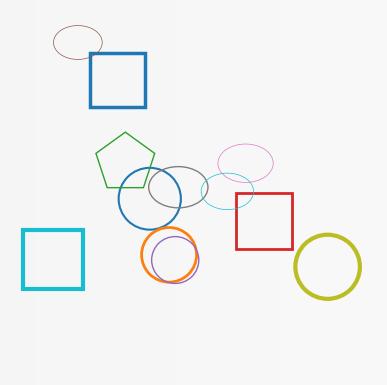[{"shape": "circle", "thickness": 1.5, "radius": 0.4, "center": [0.386, 0.484]}, {"shape": "square", "thickness": 2.5, "radius": 0.35, "center": [0.303, 0.793]}, {"shape": "circle", "thickness": 2, "radius": 0.35, "center": [0.436, 0.338]}, {"shape": "pentagon", "thickness": 1, "radius": 0.4, "center": [0.323, 0.577]}, {"shape": "square", "thickness": 2, "radius": 0.36, "center": [0.682, 0.427]}, {"shape": "circle", "thickness": 1, "radius": 0.3, "center": [0.452, 0.325]}, {"shape": "oval", "thickness": 0.5, "radius": 0.31, "center": [0.201, 0.89]}, {"shape": "oval", "thickness": 0.5, "radius": 0.36, "center": [0.634, 0.576]}, {"shape": "oval", "thickness": 1, "radius": 0.38, "center": [0.46, 0.514]}, {"shape": "circle", "thickness": 3, "radius": 0.42, "center": [0.846, 0.307]}, {"shape": "square", "thickness": 3, "radius": 0.39, "center": [0.136, 0.326]}, {"shape": "oval", "thickness": 0.5, "radius": 0.34, "center": [0.587, 0.503]}]